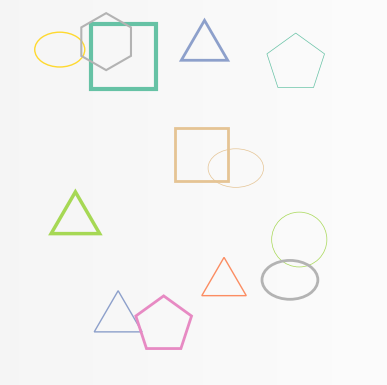[{"shape": "square", "thickness": 3, "radius": 0.42, "center": [0.319, 0.853]}, {"shape": "pentagon", "thickness": 0.5, "radius": 0.39, "center": [0.763, 0.836]}, {"shape": "triangle", "thickness": 1, "radius": 0.33, "center": [0.578, 0.265]}, {"shape": "triangle", "thickness": 1, "radius": 0.36, "center": [0.305, 0.174]}, {"shape": "triangle", "thickness": 2, "radius": 0.35, "center": [0.528, 0.878]}, {"shape": "pentagon", "thickness": 2, "radius": 0.38, "center": [0.422, 0.156]}, {"shape": "triangle", "thickness": 2.5, "radius": 0.36, "center": [0.195, 0.429]}, {"shape": "circle", "thickness": 0.5, "radius": 0.36, "center": [0.772, 0.378]}, {"shape": "oval", "thickness": 1, "radius": 0.32, "center": [0.154, 0.871]}, {"shape": "square", "thickness": 2, "radius": 0.34, "center": [0.519, 0.598]}, {"shape": "oval", "thickness": 0.5, "radius": 0.36, "center": [0.609, 0.563]}, {"shape": "oval", "thickness": 2, "radius": 0.36, "center": [0.748, 0.273]}, {"shape": "hexagon", "thickness": 1.5, "radius": 0.37, "center": [0.274, 0.892]}]